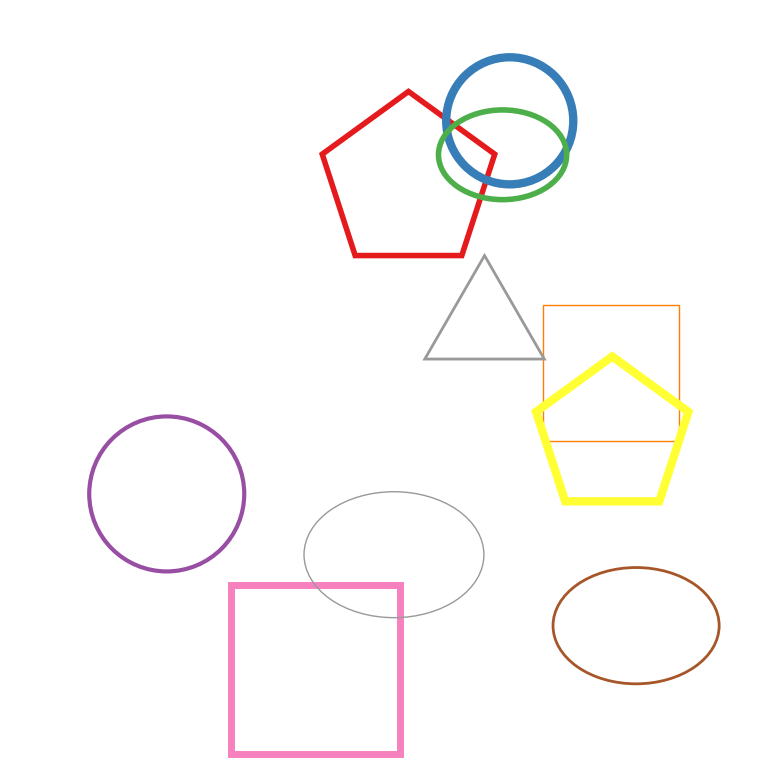[{"shape": "pentagon", "thickness": 2, "radius": 0.59, "center": [0.53, 0.763]}, {"shape": "circle", "thickness": 3, "radius": 0.41, "center": [0.662, 0.843]}, {"shape": "oval", "thickness": 2, "radius": 0.42, "center": [0.653, 0.799]}, {"shape": "circle", "thickness": 1.5, "radius": 0.5, "center": [0.217, 0.359]}, {"shape": "square", "thickness": 0.5, "radius": 0.44, "center": [0.794, 0.515]}, {"shape": "pentagon", "thickness": 3, "radius": 0.52, "center": [0.795, 0.433]}, {"shape": "oval", "thickness": 1, "radius": 0.54, "center": [0.826, 0.187]}, {"shape": "square", "thickness": 2.5, "radius": 0.55, "center": [0.41, 0.13]}, {"shape": "triangle", "thickness": 1, "radius": 0.45, "center": [0.629, 0.578]}, {"shape": "oval", "thickness": 0.5, "radius": 0.58, "center": [0.512, 0.28]}]